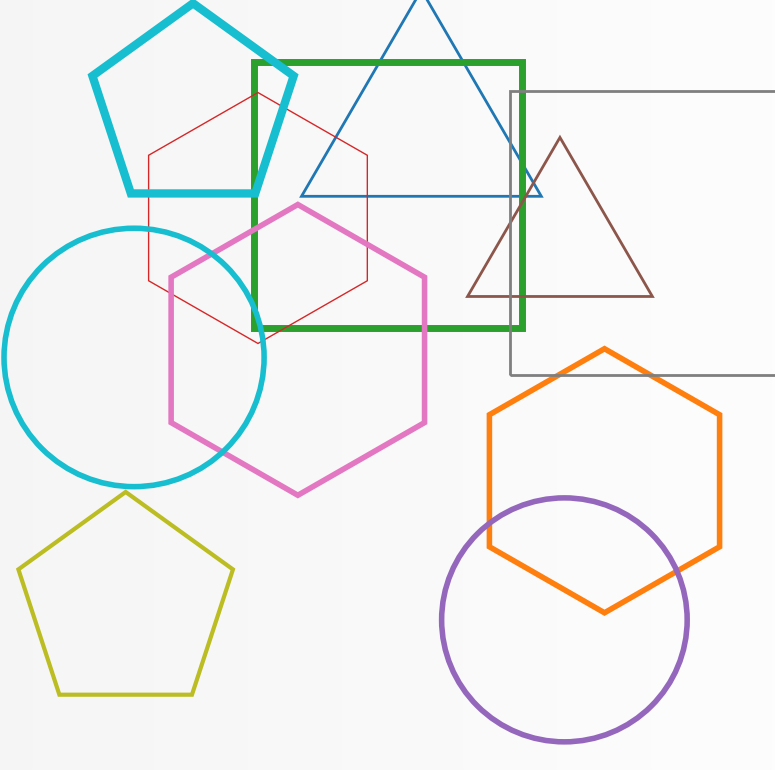[{"shape": "triangle", "thickness": 1, "radius": 0.89, "center": [0.544, 0.834]}, {"shape": "hexagon", "thickness": 2, "radius": 0.86, "center": [0.78, 0.376]}, {"shape": "square", "thickness": 2.5, "radius": 0.86, "center": [0.5, 0.746]}, {"shape": "hexagon", "thickness": 0.5, "radius": 0.81, "center": [0.333, 0.717]}, {"shape": "circle", "thickness": 2, "radius": 0.79, "center": [0.728, 0.195]}, {"shape": "triangle", "thickness": 1, "radius": 0.69, "center": [0.723, 0.684]}, {"shape": "hexagon", "thickness": 2, "radius": 0.94, "center": [0.384, 0.546]}, {"shape": "square", "thickness": 1, "radius": 0.92, "center": [0.843, 0.697]}, {"shape": "pentagon", "thickness": 1.5, "radius": 0.73, "center": [0.162, 0.216]}, {"shape": "pentagon", "thickness": 3, "radius": 0.68, "center": [0.249, 0.859]}, {"shape": "circle", "thickness": 2, "radius": 0.84, "center": [0.173, 0.536]}]